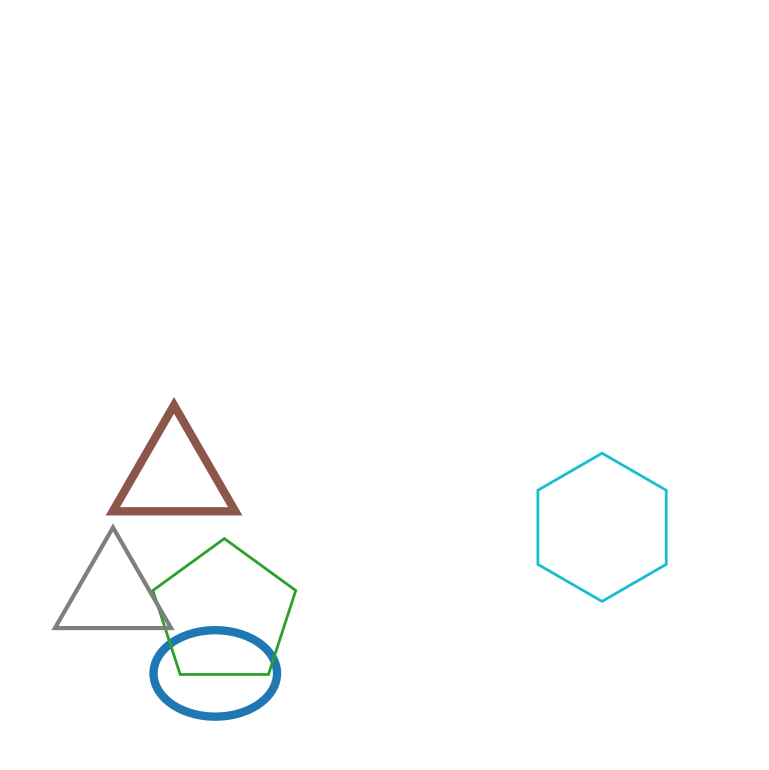[{"shape": "oval", "thickness": 3, "radius": 0.4, "center": [0.28, 0.125]}, {"shape": "pentagon", "thickness": 1, "radius": 0.49, "center": [0.291, 0.203]}, {"shape": "triangle", "thickness": 3, "radius": 0.46, "center": [0.226, 0.382]}, {"shape": "triangle", "thickness": 1.5, "radius": 0.44, "center": [0.147, 0.228]}, {"shape": "hexagon", "thickness": 1, "radius": 0.48, "center": [0.782, 0.315]}]